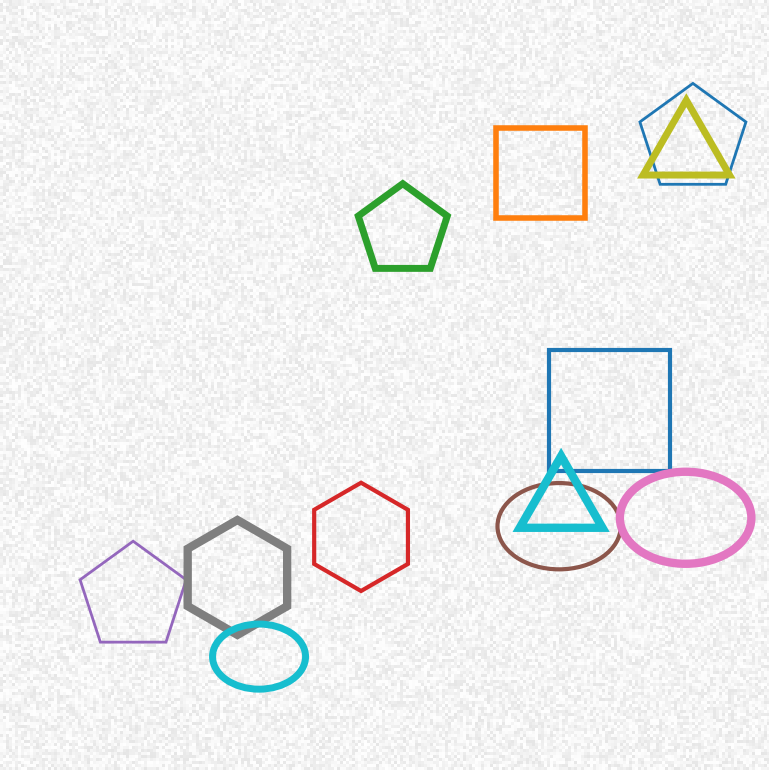[{"shape": "square", "thickness": 1.5, "radius": 0.39, "center": [0.792, 0.467]}, {"shape": "pentagon", "thickness": 1, "radius": 0.36, "center": [0.9, 0.819]}, {"shape": "square", "thickness": 2, "radius": 0.29, "center": [0.702, 0.775]}, {"shape": "pentagon", "thickness": 2.5, "radius": 0.3, "center": [0.523, 0.701]}, {"shape": "hexagon", "thickness": 1.5, "radius": 0.35, "center": [0.469, 0.303]}, {"shape": "pentagon", "thickness": 1, "radius": 0.36, "center": [0.173, 0.225]}, {"shape": "oval", "thickness": 1.5, "radius": 0.4, "center": [0.726, 0.317]}, {"shape": "oval", "thickness": 3, "radius": 0.43, "center": [0.89, 0.328]}, {"shape": "hexagon", "thickness": 3, "radius": 0.37, "center": [0.308, 0.25]}, {"shape": "triangle", "thickness": 2.5, "radius": 0.32, "center": [0.891, 0.805]}, {"shape": "triangle", "thickness": 3, "radius": 0.31, "center": [0.729, 0.346]}, {"shape": "oval", "thickness": 2.5, "radius": 0.3, "center": [0.336, 0.147]}]